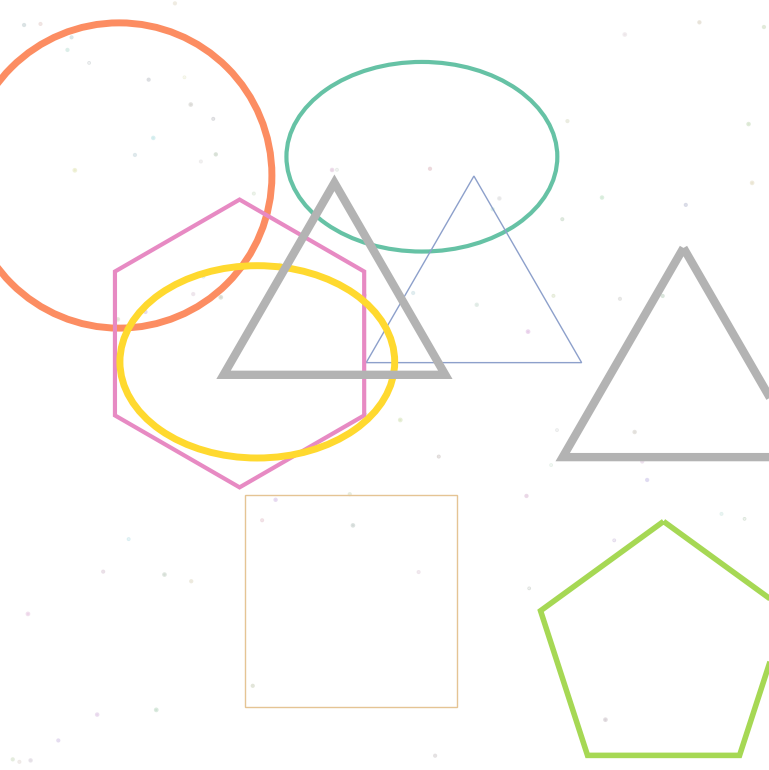[{"shape": "oval", "thickness": 1.5, "radius": 0.88, "center": [0.548, 0.796]}, {"shape": "circle", "thickness": 2.5, "radius": 0.99, "center": [0.155, 0.772]}, {"shape": "triangle", "thickness": 0.5, "radius": 0.81, "center": [0.615, 0.61]}, {"shape": "hexagon", "thickness": 1.5, "radius": 0.93, "center": [0.311, 0.554]}, {"shape": "pentagon", "thickness": 2, "radius": 0.84, "center": [0.862, 0.155]}, {"shape": "oval", "thickness": 2.5, "radius": 0.89, "center": [0.334, 0.53]}, {"shape": "square", "thickness": 0.5, "radius": 0.69, "center": [0.455, 0.219]}, {"shape": "triangle", "thickness": 3, "radius": 0.91, "center": [0.888, 0.497]}, {"shape": "triangle", "thickness": 3, "radius": 0.83, "center": [0.434, 0.596]}]